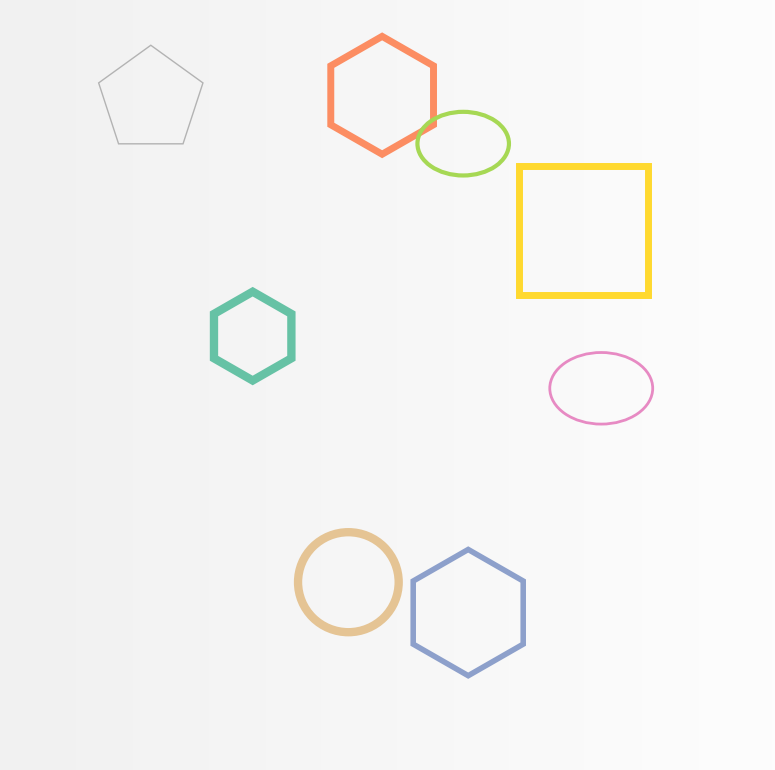[{"shape": "hexagon", "thickness": 3, "radius": 0.29, "center": [0.326, 0.564]}, {"shape": "hexagon", "thickness": 2.5, "radius": 0.38, "center": [0.493, 0.876]}, {"shape": "hexagon", "thickness": 2, "radius": 0.41, "center": [0.604, 0.204]}, {"shape": "oval", "thickness": 1, "radius": 0.33, "center": [0.776, 0.496]}, {"shape": "oval", "thickness": 1.5, "radius": 0.3, "center": [0.598, 0.813]}, {"shape": "square", "thickness": 2.5, "radius": 0.42, "center": [0.753, 0.701]}, {"shape": "circle", "thickness": 3, "radius": 0.32, "center": [0.45, 0.244]}, {"shape": "pentagon", "thickness": 0.5, "radius": 0.35, "center": [0.195, 0.87]}]